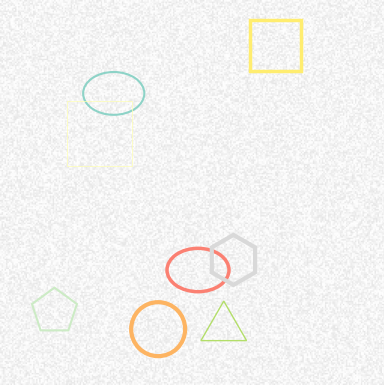[{"shape": "oval", "thickness": 1.5, "radius": 0.4, "center": [0.295, 0.757]}, {"shape": "square", "thickness": 0.5, "radius": 0.42, "center": [0.258, 0.654]}, {"shape": "oval", "thickness": 2.5, "radius": 0.4, "center": [0.514, 0.299]}, {"shape": "circle", "thickness": 3, "radius": 0.35, "center": [0.411, 0.145]}, {"shape": "triangle", "thickness": 1, "radius": 0.34, "center": [0.581, 0.149]}, {"shape": "hexagon", "thickness": 3, "radius": 0.32, "center": [0.606, 0.325]}, {"shape": "pentagon", "thickness": 1.5, "radius": 0.31, "center": [0.141, 0.191]}, {"shape": "square", "thickness": 2.5, "radius": 0.33, "center": [0.715, 0.883]}]